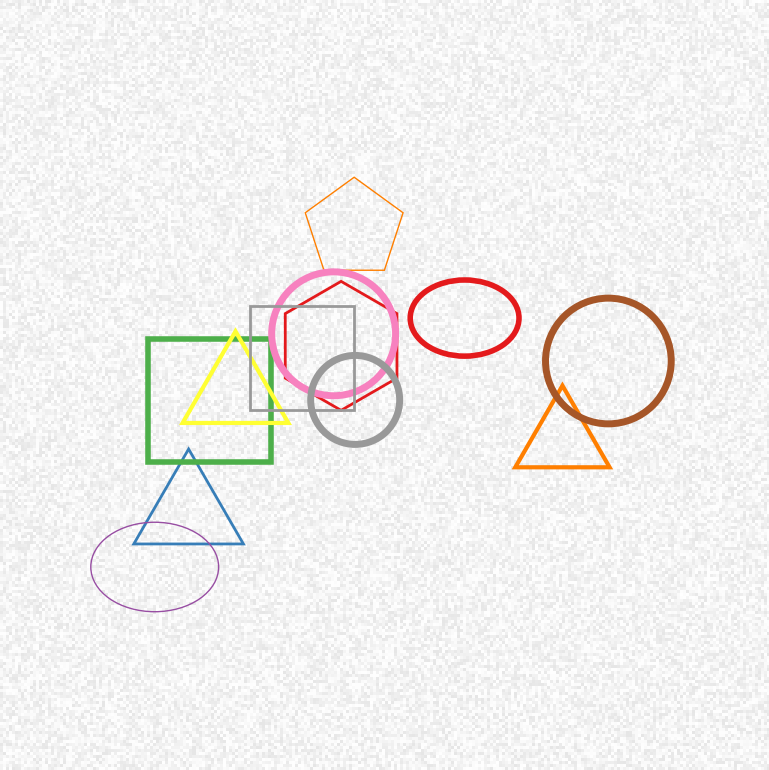[{"shape": "hexagon", "thickness": 1, "radius": 0.42, "center": [0.443, 0.551]}, {"shape": "oval", "thickness": 2, "radius": 0.35, "center": [0.603, 0.587]}, {"shape": "triangle", "thickness": 1, "radius": 0.41, "center": [0.245, 0.335]}, {"shape": "square", "thickness": 2, "radius": 0.4, "center": [0.272, 0.48]}, {"shape": "oval", "thickness": 0.5, "radius": 0.42, "center": [0.201, 0.264]}, {"shape": "triangle", "thickness": 1.5, "radius": 0.35, "center": [0.73, 0.428]}, {"shape": "pentagon", "thickness": 0.5, "radius": 0.33, "center": [0.46, 0.703]}, {"shape": "triangle", "thickness": 1.5, "radius": 0.4, "center": [0.306, 0.49]}, {"shape": "circle", "thickness": 2.5, "radius": 0.41, "center": [0.79, 0.531]}, {"shape": "circle", "thickness": 2.5, "radius": 0.4, "center": [0.433, 0.566]}, {"shape": "circle", "thickness": 2.5, "radius": 0.29, "center": [0.461, 0.481]}, {"shape": "square", "thickness": 1, "radius": 0.34, "center": [0.392, 0.536]}]